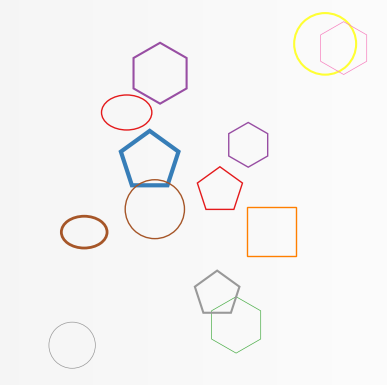[{"shape": "pentagon", "thickness": 1, "radius": 0.31, "center": [0.568, 0.506]}, {"shape": "oval", "thickness": 1, "radius": 0.32, "center": [0.327, 0.708]}, {"shape": "pentagon", "thickness": 3, "radius": 0.39, "center": [0.386, 0.582]}, {"shape": "hexagon", "thickness": 0.5, "radius": 0.37, "center": [0.609, 0.156]}, {"shape": "hexagon", "thickness": 1, "radius": 0.29, "center": [0.641, 0.624]}, {"shape": "hexagon", "thickness": 1.5, "radius": 0.4, "center": [0.413, 0.81]}, {"shape": "square", "thickness": 1, "radius": 0.32, "center": [0.7, 0.399]}, {"shape": "circle", "thickness": 1.5, "radius": 0.4, "center": [0.839, 0.886]}, {"shape": "oval", "thickness": 2, "radius": 0.29, "center": [0.217, 0.397]}, {"shape": "circle", "thickness": 1, "radius": 0.38, "center": [0.4, 0.457]}, {"shape": "hexagon", "thickness": 0.5, "radius": 0.34, "center": [0.887, 0.875]}, {"shape": "circle", "thickness": 0.5, "radius": 0.3, "center": [0.186, 0.103]}, {"shape": "pentagon", "thickness": 1.5, "radius": 0.3, "center": [0.56, 0.237]}]